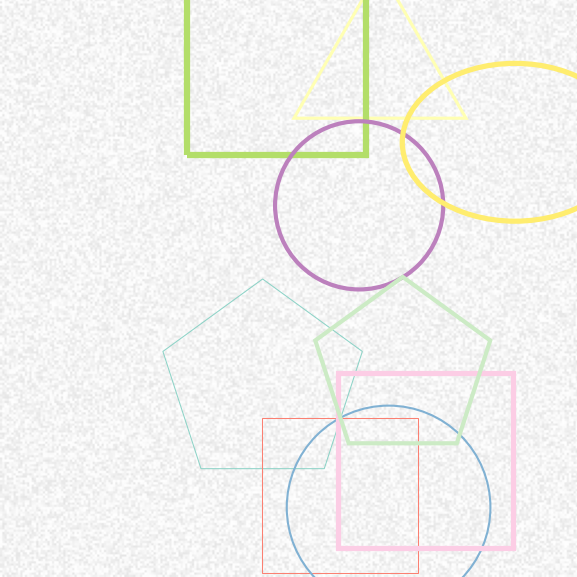[{"shape": "pentagon", "thickness": 0.5, "radius": 0.91, "center": [0.455, 0.334]}, {"shape": "triangle", "thickness": 1.5, "radius": 0.86, "center": [0.658, 0.88]}, {"shape": "square", "thickness": 0.5, "radius": 0.67, "center": [0.589, 0.142]}, {"shape": "circle", "thickness": 1, "radius": 0.88, "center": [0.673, 0.12]}, {"shape": "square", "thickness": 3, "radius": 0.78, "center": [0.48, 0.886]}, {"shape": "square", "thickness": 2.5, "radius": 0.76, "center": [0.737, 0.201]}, {"shape": "circle", "thickness": 2, "radius": 0.73, "center": [0.622, 0.644]}, {"shape": "pentagon", "thickness": 2, "radius": 0.8, "center": [0.697, 0.36]}, {"shape": "oval", "thickness": 2.5, "radius": 0.98, "center": [0.892, 0.753]}]